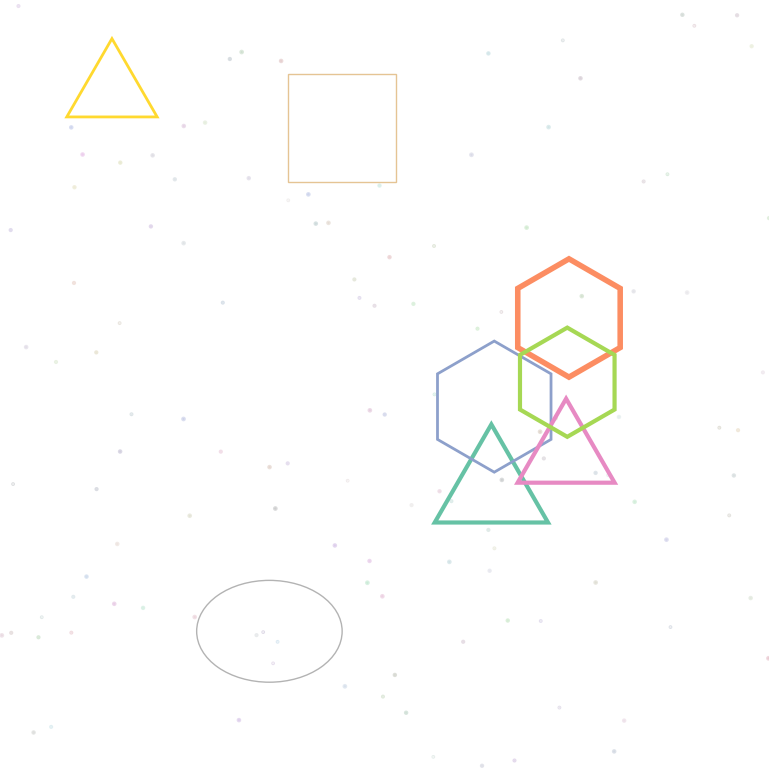[{"shape": "triangle", "thickness": 1.5, "radius": 0.42, "center": [0.638, 0.364]}, {"shape": "hexagon", "thickness": 2, "radius": 0.38, "center": [0.739, 0.587]}, {"shape": "hexagon", "thickness": 1, "radius": 0.43, "center": [0.642, 0.472]}, {"shape": "triangle", "thickness": 1.5, "radius": 0.36, "center": [0.735, 0.409]}, {"shape": "hexagon", "thickness": 1.5, "radius": 0.35, "center": [0.737, 0.504]}, {"shape": "triangle", "thickness": 1, "radius": 0.34, "center": [0.145, 0.882]}, {"shape": "square", "thickness": 0.5, "radius": 0.35, "center": [0.444, 0.834]}, {"shape": "oval", "thickness": 0.5, "radius": 0.47, "center": [0.35, 0.18]}]